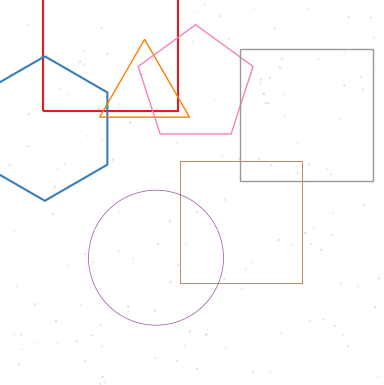[{"shape": "square", "thickness": 1.5, "radius": 0.88, "center": [0.287, 0.888]}, {"shape": "hexagon", "thickness": 1.5, "radius": 0.94, "center": [0.116, 0.666]}, {"shape": "circle", "thickness": 0.5, "radius": 0.88, "center": [0.405, 0.331]}, {"shape": "triangle", "thickness": 1, "radius": 0.67, "center": [0.376, 0.763]}, {"shape": "square", "thickness": 0.5, "radius": 0.79, "center": [0.626, 0.423]}, {"shape": "pentagon", "thickness": 1, "radius": 0.78, "center": [0.508, 0.779]}, {"shape": "square", "thickness": 1, "radius": 0.86, "center": [0.796, 0.702]}]